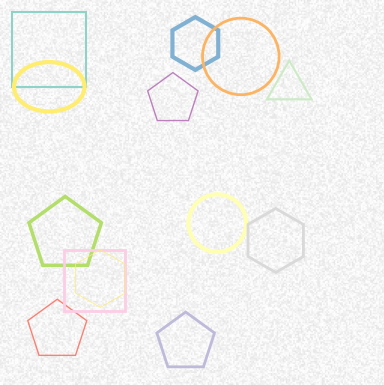[{"shape": "square", "thickness": 1.5, "radius": 0.48, "center": [0.127, 0.872]}, {"shape": "circle", "thickness": 3, "radius": 0.37, "center": [0.564, 0.42]}, {"shape": "pentagon", "thickness": 2, "radius": 0.39, "center": [0.482, 0.111]}, {"shape": "pentagon", "thickness": 1, "radius": 0.4, "center": [0.149, 0.142]}, {"shape": "hexagon", "thickness": 3, "radius": 0.34, "center": [0.507, 0.887]}, {"shape": "circle", "thickness": 2, "radius": 0.5, "center": [0.626, 0.853]}, {"shape": "pentagon", "thickness": 2.5, "radius": 0.49, "center": [0.169, 0.391]}, {"shape": "square", "thickness": 2, "radius": 0.39, "center": [0.245, 0.271]}, {"shape": "hexagon", "thickness": 2, "radius": 0.42, "center": [0.716, 0.375]}, {"shape": "pentagon", "thickness": 1, "radius": 0.34, "center": [0.449, 0.743]}, {"shape": "triangle", "thickness": 1.5, "radius": 0.34, "center": [0.751, 0.776]}, {"shape": "oval", "thickness": 3, "radius": 0.46, "center": [0.128, 0.775]}, {"shape": "hexagon", "thickness": 0.5, "radius": 0.37, "center": [0.261, 0.276]}]